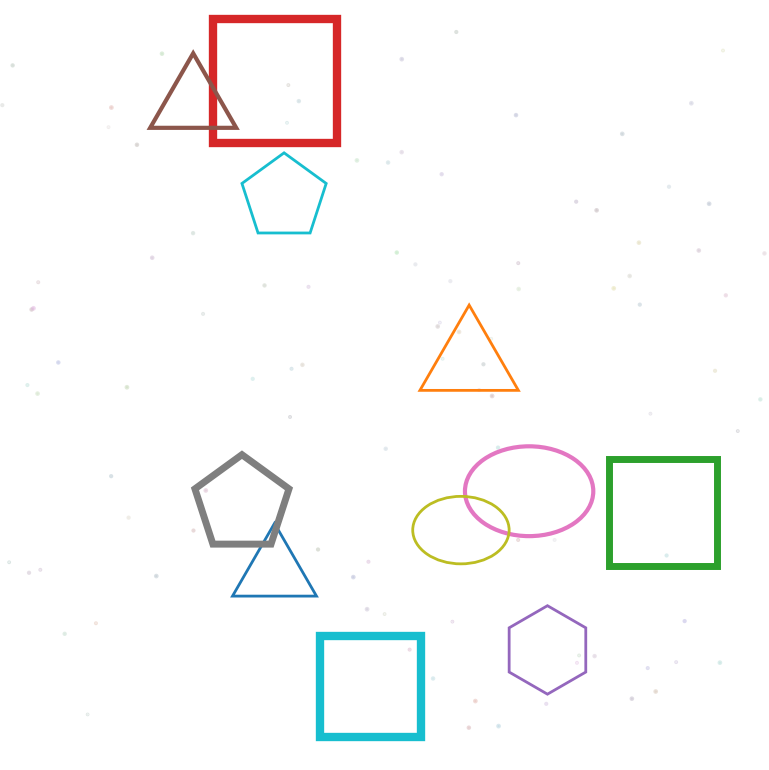[{"shape": "triangle", "thickness": 1, "radius": 0.31, "center": [0.356, 0.257]}, {"shape": "triangle", "thickness": 1, "radius": 0.37, "center": [0.609, 0.53]}, {"shape": "square", "thickness": 2.5, "radius": 0.35, "center": [0.861, 0.335]}, {"shape": "square", "thickness": 3, "radius": 0.4, "center": [0.358, 0.895]}, {"shape": "hexagon", "thickness": 1, "radius": 0.29, "center": [0.711, 0.156]}, {"shape": "triangle", "thickness": 1.5, "radius": 0.32, "center": [0.251, 0.866]}, {"shape": "oval", "thickness": 1.5, "radius": 0.42, "center": [0.687, 0.362]}, {"shape": "pentagon", "thickness": 2.5, "radius": 0.32, "center": [0.314, 0.345]}, {"shape": "oval", "thickness": 1, "radius": 0.31, "center": [0.599, 0.312]}, {"shape": "pentagon", "thickness": 1, "radius": 0.29, "center": [0.369, 0.744]}, {"shape": "square", "thickness": 3, "radius": 0.33, "center": [0.482, 0.109]}]